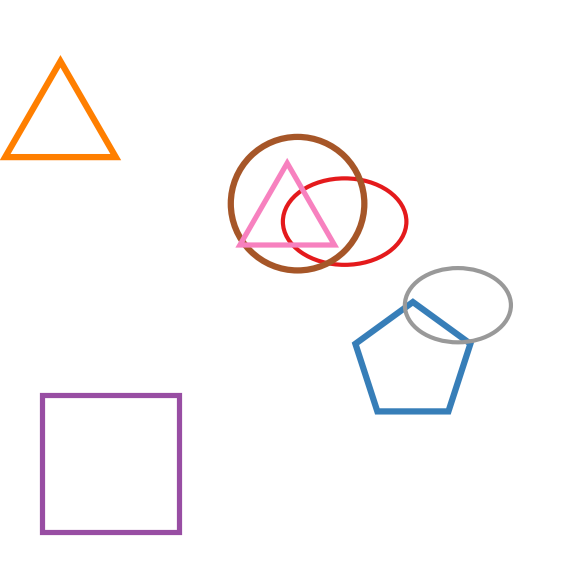[{"shape": "oval", "thickness": 2, "radius": 0.53, "center": [0.597, 0.615]}, {"shape": "pentagon", "thickness": 3, "radius": 0.52, "center": [0.715, 0.371]}, {"shape": "square", "thickness": 2.5, "radius": 0.59, "center": [0.192, 0.197]}, {"shape": "triangle", "thickness": 3, "radius": 0.55, "center": [0.105, 0.782]}, {"shape": "circle", "thickness": 3, "radius": 0.58, "center": [0.515, 0.646]}, {"shape": "triangle", "thickness": 2.5, "radius": 0.47, "center": [0.497, 0.622]}, {"shape": "oval", "thickness": 2, "radius": 0.46, "center": [0.793, 0.471]}]